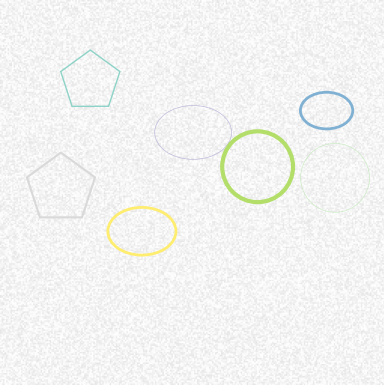[{"shape": "pentagon", "thickness": 1, "radius": 0.4, "center": [0.235, 0.789]}, {"shape": "oval", "thickness": 0.5, "radius": 0.5, "center": [0.502, 0.656]}, {"shape": "oval", "thickness": 2, "radius": 0.34, "center": [0.848, 0.713]}, {"shape": "circle", "thickness": 3, "radius": 0.46, "center": [0.669, 0.567]}, {"shape": "pentagon", "thickness": 1.5, "radius": 0.46, "center": [0.158, 0.511]}, {"shape": "circle", "thickness": 0.5, "radius": 0.45, "center": [0.87, 0.538]}, {"shape": "oval", "thickness": 2, "radius": 0.44, "center": [0.369, 0.399]}]